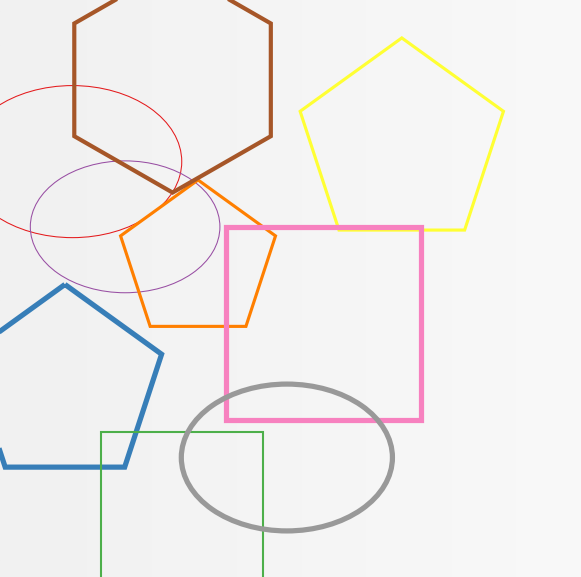[{"shape": "oval", "thickness": 0.5, "radius": 0.94, "center": [0.125, 0.719]}, {"shape": "pentagon", "thickness": 2.5, "radius": 0.87, "center": [0.112, 0.332]}, {"shape": "square", "thickness": 1, "radius": 0.7, "center": [0.313, 0.112]}, {"shape": "oval", "thickness": 0.5, "radius": 0.82, "center": [0.215, 0.606]}, {"shape": "pentagon", "thickness": 1.5, "radius": 0.7, "center": [0.341, 0.547]}, {"shape": "pentagon", "thickness": 1.5, "radius": 0.92, "center": [0.691, 0.75]}, {"shape": "hexagon", "thickness": 2, "radius": 0.98, "center": [0.297, 0.861]}, {"shape": "square", "thickness": 2.5, "radius": 0.84, "center": [0.556, 0.439]}, {"shape": "oval", "thickness": 2.5, "radius": 0.91, "center": [0.494, 0.207]}]